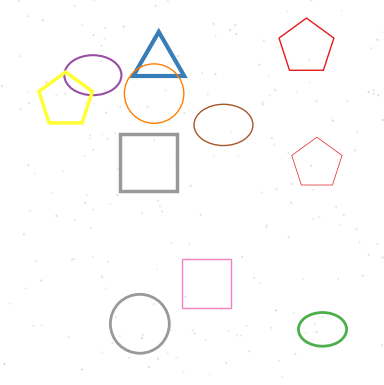[{"shape": "pentagon", "thickness": 1, "radius": 0.37, "center": [0.796, 0.878]}, {"shape": "pentagon", "thickness": 0.5, "radius": 0.34, "center": [0.823, 0.575]}, {"shape": "triangle", "thickness": 3, "radius": 0.38, "center": [0.412, 0.841]}, {"shape": "oval", "thickness": 2, "radius": 0.31, "center": [0.838, 0.145]}, {"shape": "oval", "thickness": 1.5, "radius": 0.37, "center": [0.241, 0.805]}, {"shape": "circle", "thickness": 1, "radius": 0.39, "center": [0.4, 0.757]}, {"shape": "pentagon", "thickness": 2.5, "radius": 0.37, "center": [0.17, 0.74]}, {"shape": "oval", "thickness": 1, "radius": 0.38, "center": [0.58, 0.676]}, {"shape": "square", "thickness": 1, "radius": 0.32, "center": [0.536, 0.265]}, {"shape": "square", "thickness": 2.5, "radius": 0.37, "center": [0.386, 0.578]}, {"shape": "circle", "thickness": 2, "radius": 0.38, "center": [0.363, 0.159]}]